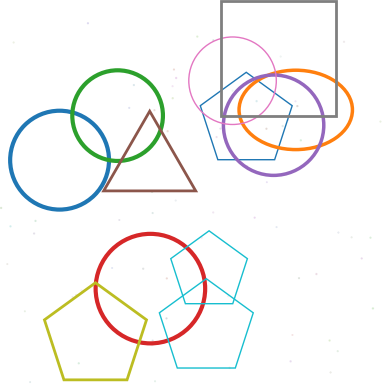[{"shape": "pentagon", "thickness": 1, "radius": 0.63, "center": [0.64, 0.687]}, {"shape": "circle", "thickness": 3, "radius": 0.64, "center": [0.155, 0.584]}, {"shape": "oval", "thickness": 2.5, "radius": 0.74, "center": [0.768, 0.715]}, {"shape": "circle", "thickness": 3, "radius": 0.59, "center": [0.305, 0.7]}, {"shape": "circle", "thickness": 3, "radius": 0.71, "center": [0.391, 0.25]}, {"shape": "circle", "thickness": 2.5, "radius": 0.65, "center": [0.711, 0.675]}, {"shape": "triangle", "thickness": 2, "radius": 0.69, "center": [0.389, 0.573]}, {"shape": "circle", "thickness": 1, "radius": 0.57, "center": [0.604, 0.79]}, {"shape": "square", "thickness": 2, "radius": 0.75, "center": [0.723, 0.849]}, {"shape": "pentagon", "thickness": 2, "radius": 0.7, "center": [0.248, 0.126]}, {"shape": "pentagon", "thickness": 1, "radius": 0.64, "center": [0.536, 0.148]}, {"shape": "pentagon", "thickness": 1, "radius": 0.52, "center": [0.543, 0.296]}]